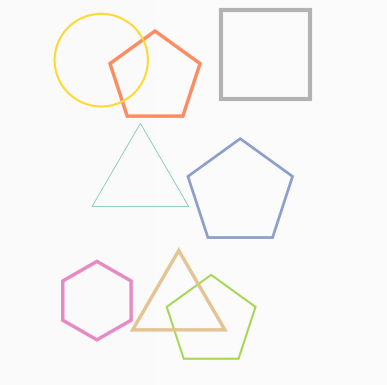[{"shape": "triangle", "thickness": 0.5, "radius": 0.72, "center": [0.362, 0.535]}, {"shape": "pentagon", "thickness": 2.5, "radius": 0.61, "center": [0.4, 0.797]}, {"shape": "pentagon", "thickness": 2, "radius": 0.71, "center": [0.62, 0.498]}, {"shape": "hexagon", "thickness": 2.5, "radius": 0.51, "center": [0.25, 0.219]}, {"shape": "pentagon", "thickness": 1.5, "radius": 0.6, "center": [0.545, 0.166]}, {"shape": "circle", "thickness": 1.5, "radius": 0.6, "center": [0.261, 0.844]}, {"shape": "triangle", "thickness": 2.5, "radius": 0.69, "center": [0.461, 0.212]}, {"shape": "square", "thickness": 3, "radius": 0.57, "center": [0.685, 0.858]}]